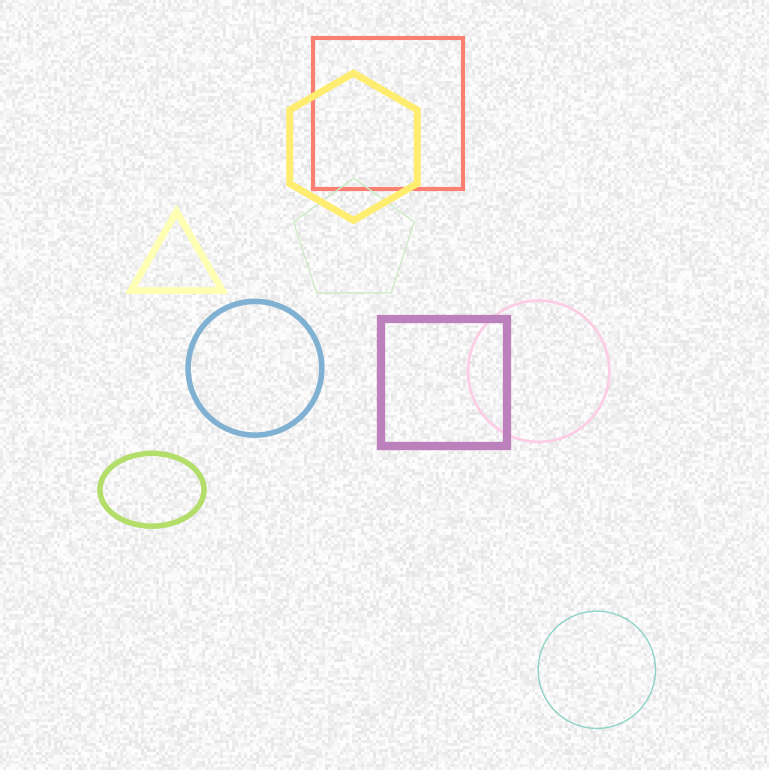[{"shape": "circle", "thickness": 0.5, "radius": 0.38, "center": [0.775, 0.13]}, {"shape": "triangle", "thickness": 2.5, "radius": 0.34, "center": [0.229, 0.657]}, {"shape": "square", "thickness": 1.5, "radius": 0.49, "center": [0.504, 0.853]}, {"shape": "circle", "thickness": 2, "radius": 0.43, "center": [0.331, 0.522]}, {"shape": "oval", "thickness": 2, "radius": 0.34, "center": [0.197, 0.364]}, {"shape": "circle", "thickness": 1, "radius": 0.46, "center": [0.7, 0.518]}, {"shape": "square", "thickness": 3, "radius": 0.41, "center": [0.577, 0.503]}, {"shape": "pentagon", "thickness": 0.5, "radius": 0.41, "center": [0.46, 0.686]}, {"shape": "hexagon", "thickness": 2.5, "radius": 0.48, "center": [0.459, 0.809]}]